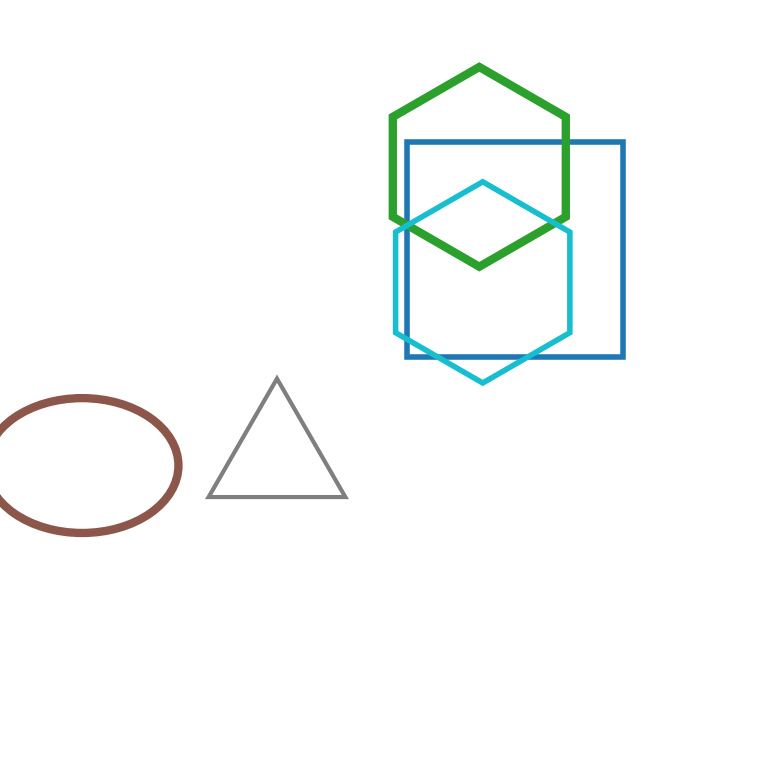[{"shape": "square", "thickness": 2, "radius": 0.7, "center": [0.669, 0.676]}, {"shape": "hexagon", "thickness": 3, "radius": 0.65, "center": [0.622, 0.783]}, {"shape": "oval", "thickness": 3, "radius": 0.63, "center": [0.107, 0.395]}, {"shape": "triangle", "thickness": 1.5, "radius": 0.51, "center": [0.36, 0.406]}, {"shape": "hexagon", "thickness": 2, "radius": 0.65, "center": [0.627, 0.633]}]